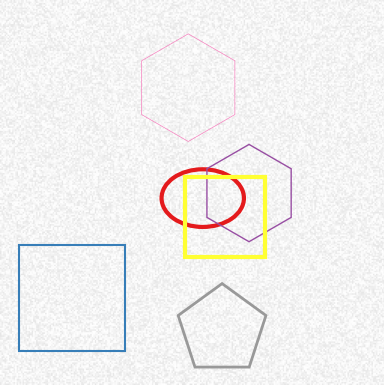[{"shape": "oval", "thickness": 3, "radius": 0.53, "center": [0.527, 0.485]}, {"shape": "square", "thickness": 1.5, "radius": 0.69, "center": [0.187, 0.226]}, {"shape": "hexagon", "thickness": 1, "radius": 0.63, "center": [0.647, 0.499]}, {"shape": "square", "thickness": 3, "radius": 0.52, "center": [0.585, 0.437]}, {"shape": "hexagon", "thickness": 0.5, "radius": 0.7, "center": [0.489, 0.772]}, {"shape": "pentagon", "thickness": 2, "radius": 0.6, "center": [0.577, 0.144]}]